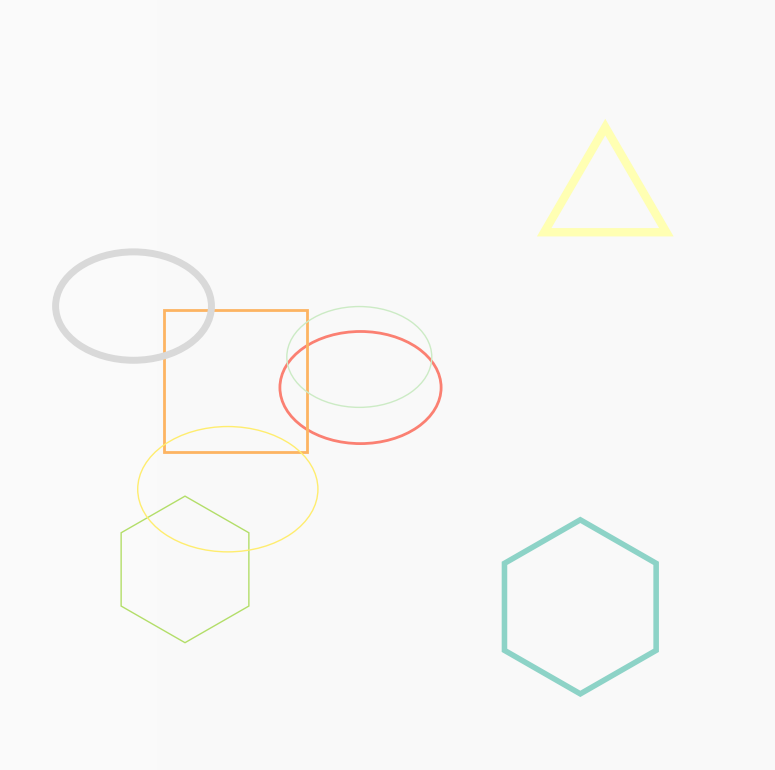[{"shape": "hexagon", "thickness": 2, "radius": 0.56, "center": [0.749, 0.212]}, {"shape": "triangle", "thickness": 3, "radius": 0.46, "center": [0.781, 0.744]}, {"shape": "oval", "thickness": 1, "radius": 0.52, "center": [0.465, 0.497]}, {"shape": "square", "thickness": 1, "radius": 0.46, "center": [0.304, 0.506]}, {"shape": "hexagon", "thickness": 0.5, "radius": 0.48, "center": [0.239, 0.261]}, {"shape": "oval", "thickness": 2.5, "radius": 0.5, "center": [0.172, 0.603]}, {"shape": "oval", "thickness": 0.5, "radius": 0.47, "center": [0.464, 0.536]}, {"shape": "oval", "thickness": 0.5, "radius": 0.58, "center": [0.294, 0.365]}]